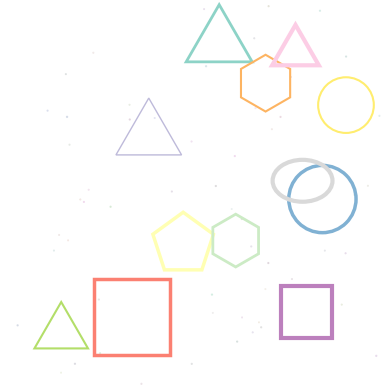[{"shape": "triangle", "thickness": 2, "radius": 0.5, "center": [0.569, 0.889]}, {"shape": "pentagon", "thickness": 2.5, "radius": 0.41, "center": [0.476, 0.366]}, {"shape": "triangle", "thickness": 1, "radius": 0.49, "center": [0.386, 0.647]}, {"shape": "square", "thickness": 2.5, "radius": 0.49, "center": [0.342, 0.176]}, {"shape": "circle", "thickness": 2.5, "radius": 0.44, "center": [0.837, 0.483]}, {"shape": "hexagon", "thickness": 1.5, "radius": 0.37, "center": [0.69, 0.784]}, {"shape": "triangle", "thickness": 1.5, "radius": 0.4, "center": [0.159, 0.135]}, {"shape": "triangle", "thickness": 3, "radius": 0.35, "center": [0.768, 0.865]}, {"shape": "oval", "thickness": 3, "radius": 0.39, "center": [0.786, 0.53]}, {"shape": "square", "thickness": 3, "radius": 0.33, "center": [0.796, 0.189]}, {"shape": "hexagon", "thickness": 2, "radius": 0.34, "center": [0.612, 0.375]}, {"shape": "circle", "thickness": 1.5, "radius": 0.36, "center": [0.899, 0.727]}]